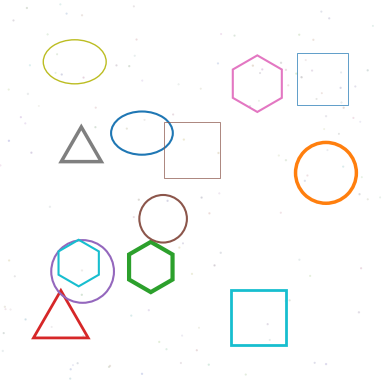[{"shape": "square", "thickness": 0.5, "radius": 0.34, "center": [0.837, 0.795]}, {"shape": "oval", "thickness": 1.5, "radius": 0.4, "center": [0.369, 0.654]}, {"shape": "circle", "thickness": 2.5, "radius": 0.4, "center": [0.847, 0.551]}, {"shape": "hexagon", "thickness": 3, "radius": 0.33, "center": [0.392, 0.306]}, {"shape": "triangle", "thickness": 2, "radius": 0.41, "center": [0.158, 0.163]}, {"shape": "circle", "thickness": 1.5, "radius": 0.41, "center": [0.215, 0.295]}, {"shape": "circle", "thickness": 1.5, "radius": 0.31, "center": [0.424, 0.432]}, {"shape": "square", "thickness": 0.5, "radius": 0.36, "center": [0.5, 0.611]}, {"shape": "hexagon", "thickness": 1.5, "radius": 0.37, "center": [0.668, 0.783]}, {"shape": "triangle", "thickness": 2.5, "radius": 0.3, "center": [0.211, 0.61]}, {"shape": "oval", "thickness": 1, "radius": 0.41, "center": [0.194, 0.839]}, {"shape": "hexagon", "thickness": 1.5, "radius": 0.3, "center": [0.204, 0.317]}, {"shape": "square", "thickness": 2, "radius": 0.36, "center": [0.671, 0.175]}]